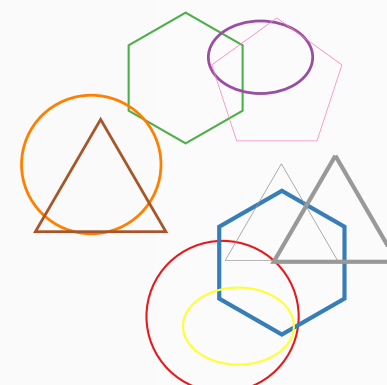[{"shape": "circle", "thickness": 1.5, "radius": 0.98, "center": [0.574, 0.178]}, {"shape": "hexagon", "thickness": 3, "radius": 0.93, "center": [0.727, 0.318]}, {"shape": "hexagon", "thickness": 1.5, "radius": 0.85, "center": [0.479, 0.797]}, {"shape": "oval", "thickness": 2, "radius": 0.67, "center": [0.672, 0.851]}, {"shape": "circle", "thickness": 2, "radius": 0.9, "center": [0.236, 0.573]}, {"shape": "oval", "thickness": 1.5, "radius": 0.72, "center": [0.615, 0.153]}, {"shape": "triangle", "thickness": 2, "radius": 0.97, "center": [0.26, 0.495]}, {"shape": "pentagon", "thickness": 0.5, "radius": 0.88, "center": [0.714, 0.777]}, {"shape": "triangle", "thickness": 3, "radius": 0.92, "center": [0.866, 0.412]}, {"shape": "triangle", "thickness": 0.5, "radius": 0.84, "center": [0.726, 0.407]}]